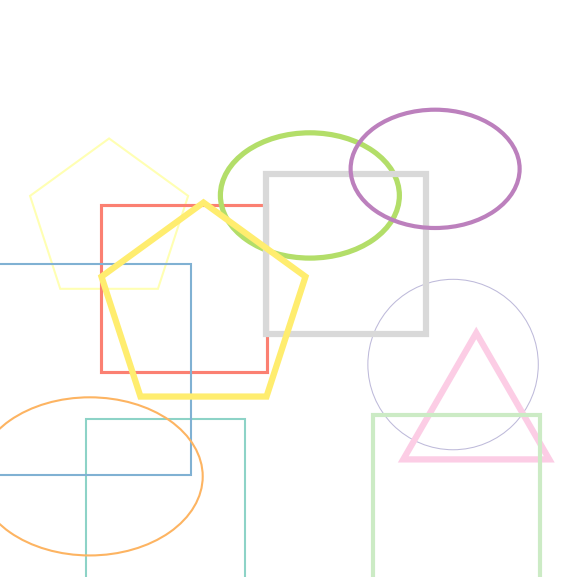[{"shape": "square", "thickness": 1, "radius": 0.69, "center": [0.287, 0.135]}, {"shape": "pentagon", "thickness": 1, "radius": 0.72, "center": [0.189, 0.615]}, {"shape": "circle", "thickness": 0.5, "radius": 0.74, "center": [0.785, 0.368]}, {"shape": "square", "thickness": 1.5, "radius": 0.72, "center": [0.319, 0.5]}, {"shape": "square", "thickness": 1, "radius": 0.91, "center": [0.149, 0.36]}, {"shape": "oval", "thickness": 1, "radius": 0.98, "center": [0.155, 0.174]}, {"shape": "oval", "thickness": 2.5, "radius": 0.77, "center": [0.537, 0.661]}, {"shape": "triangle", "thickness": 3, "radius": 0.73, "center": [0.825, 0.277]}, {"shape": "square", "thickness": 3, "radius": 0.69, "center": [0.599, 0.56]}, {"shape": "oval", "thickness": 2, "radius": 0.73, "center": [0.753, 0.707]}, {"shape": "square", "thickness": 2, "radius": 0.72, "center": [0.79, 0.136]}, {"shape": "pentagon", "thickness": 3, "radius": 0.93, "center": [0.352, 0.463]}]